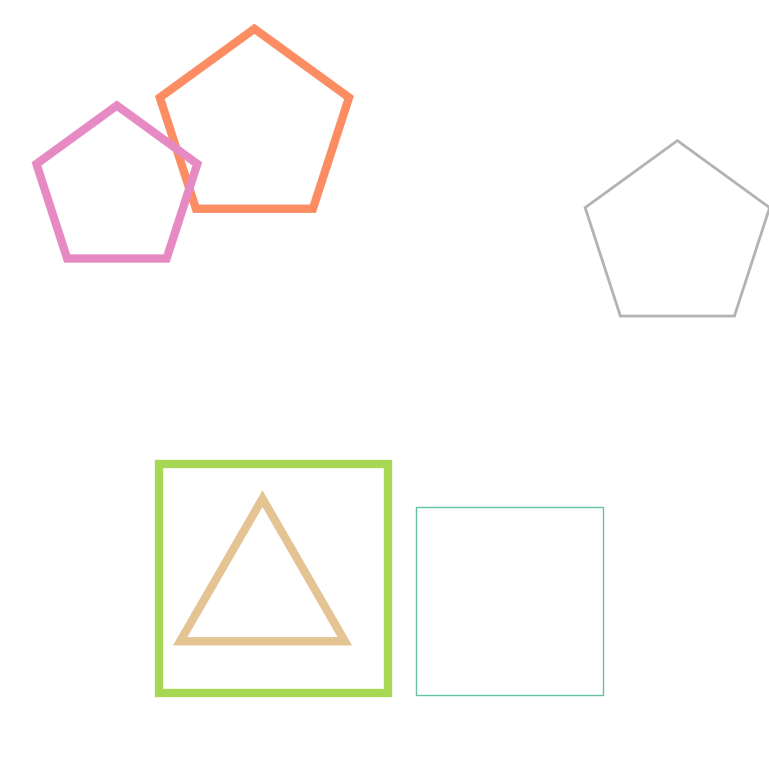[{"shape": "square", "thickness": 0.5, "radius": 0.61, "center": [0.662, 0.22]}, {"shape": "pentagon", "thickness": 3, "radius": 0.65, "center": [0.33, 0.833]}, {"shape": "pentagon", "thickness": 3, "radius": 0.55, "center": [0.152, 0.753]}, {"shape": "square", "thickness": 3, "radius": 0.75, "center": [0.356, 0.249]}, {"shape": "triangle", "thickness": 3, "radius": 0.62, "center": [0.341, 0.229]}, {"shape": "pentagon", "thickness": 1, "radius": 0.63, "center": [0.88, 0.691]}]